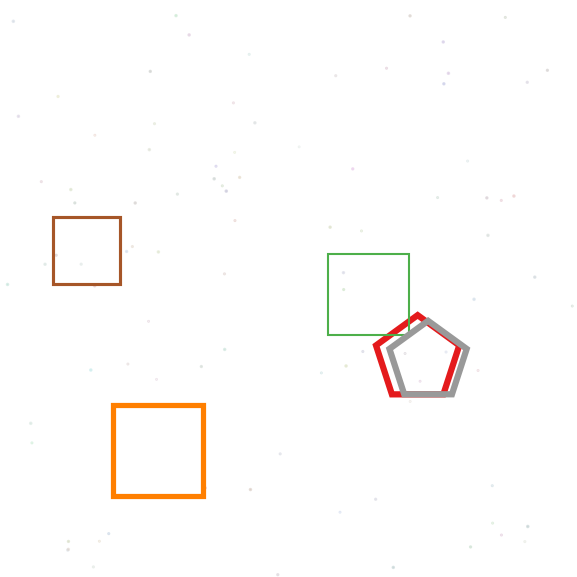[{"shape": "pentagon", "thickness": 3, "radius": 0.38, "center": [0.723, 0.378]}, {"shape": "square", "thickness": 1, "radius": 0.35, "center": [0.639, 0.489]}, {"shape": "square", "thickness": 2.5, "radius": 0.39, "center": [0.273, 0.22]}, {"shape": "square", "thickness": 1.5, "radius": 0.29, "center": [0.15, 0.565]}, {"shape": "pentagon", "thickness": 3, "radius": 0.35, "center": [0.741, 0.373]}]